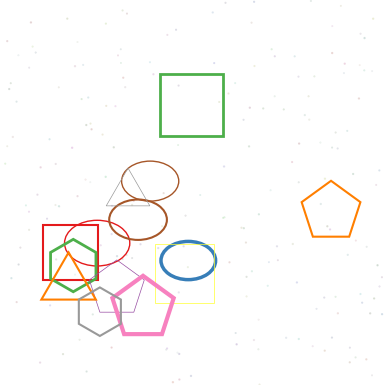[{"shape": "square", "thickness": 1.5, "radius": 0.36, "center": [0.182, 0.344]}, {"shape": "oval", "thickness": 1, "radius": 0.42, "center": [0.252, 0.369]}, {"shape": "oval", "thickness": 2.5, "radius": 0.35, "center": [0.489, 0.323]}, {"shape": "square", "thickness": 2, "radius": 0.4, "center": [0.497, 0.727]}, {"shape": "hexagon", "thickness": 2, "radius": 0.34, "center": [0.19, 0.31]}, {"shape": "pentagon", "thickness": 0.5, "radius": 0.38, "center": [0.303, 0.25]}, {"shape": "triangle", "thickness": 1.5, "radius": 0.41, "center": [0.178, 0.263]}, {"shape": "pentagon", "thickness": 1.5, "radius": 0.4, "center": [0.86, 0.45]}, {"shape": "square", "thickness": 0.5, "radius": 0.38, "center": [0.48, 0.291]}, {"shape": "oval", "thickness": 1.5, "radius": 0.37, "center": [0.359, 0.429]}, {"shape": "oval", "thickness": 1, "radius": 0.37, "center": [0.39, 0.53]}, {"shape": "pentagon", "thickness": 3, "radius": 0.42, "center": [0.372, 0.2]}, {"shape": "triangle", "thickness": 0.5, "radius": 0.33, "center": [0.333, 0.498]}, {"shape": "hexagon", "thickness": 1.5, "radius": 0.32, "center": [0.259, 0.19]}]